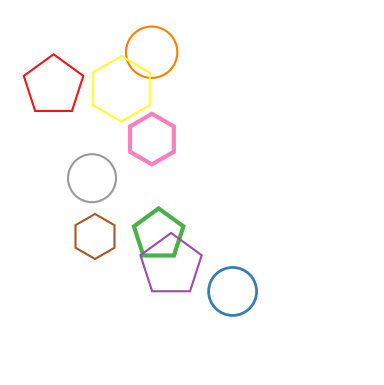[{"shape": "pentagon", "thickness": 1.5, "radius": 0.41, "center": [0.139, 0.778]}, {"shape": "circle", "thickness": 2, "radius": 0.31, "center": [0.604, 0.243]}, {"shape": "pentagon", "thickness": 3, "radius": 0.34, "center": [0.412, 0.391]}, {"shape": "pentagon", "thickness": 1.5, "radius": 0.42, "center": [0.444, 0.311]}, {"shape": "circle", "thickness": 1.5, "radius": 0.33, "center": [0.394, 0.864]}, {"shape": "hexagon", "thickness": 1.5, "radius": 0.43, "center": [0.315, 0.769]}, {"shape": "hexagon", "thickness": 1.5, "radius": 0.29, "center": [0.247, 0.386]}, {"shape": "hexagon", "thickness": 3, "radius": 0.33, "center": [0.395, 0.639]}, {"shape": "circle", "thickness": 1.5, "radius": 0.31, "center": [0.239, 0.537]}]